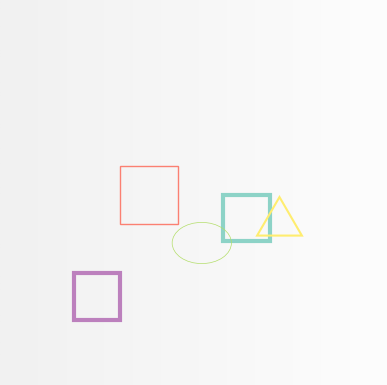[{"shape": "square", "thickness": 3, "radius": 0.3, "center": [0.636, 0.434]}, {"shape": "square", "thickness": 1, "radius": 0.37, "center": [0.384, 0.493]}, {"shape": "oval", "thickness": 0.5, "radius": 0.38, "center": [0.521, 0.369]}, {"shape": "square", "thickness": 3, "radius": 0.3, "center": [0.251, 0.23]}, {"shape": "triangle", "thickness": 1.5, "radius": 0.33, "center": [0.721, 0.421]}]